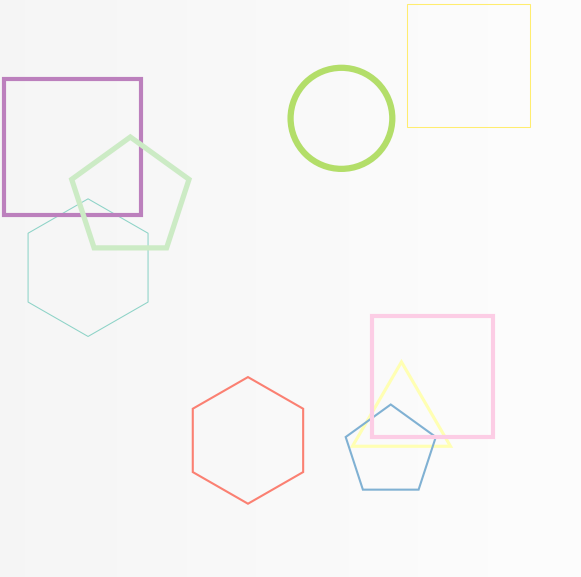[{"shape": "hexagon", "thickness": 0.5, "radius": 0.6, "center": [0.152, 0.536]}, {"shape": "triangle", "thickness": 1.5, "radius": 0.49, "center": [0.691, 0.275]}, {"shape": "hexagon", "thickness": 1, "radius": 0.55, "center": [0.427, 0.237]}, {"shape": "pentagon", "thickness": 1, "radius": 0.41, "center": [0.672, 0.217]}, {"shape": "circle", "thickness": 3, "radius": 0.44, "center": [0.587, 0.794]}, {"shape": "square", "thickness": 2, "radius": 0.52, "center": [0.744, 0.348]}, {"shape": "square", "thickness": 2, "radius": 0.59, "center": [0.124, 0.744]}, {"shape": "pentagon", "thickness": 2.5, "radius": 0.53, "center": [0.224, 0.656]}, {"shape": "square", "thickness": 0.5, "radius": 0.53, "center": [0.807, 0.886]}]